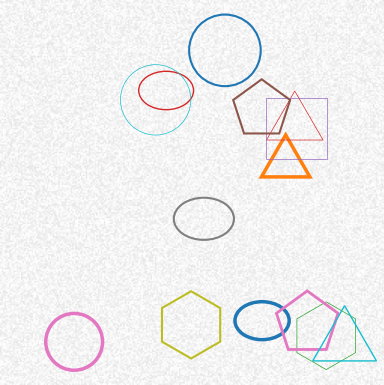[{"shape": "circle", "thickness": 1.5, "radius": 0.46, "center": [0.584, 0.869]}, {"shape": "oval", "thickness": 2.5, "radius": 0.35, "center": [0.681, 0.167]}, {"shape": "triangle", "thickness": 2.5, "radius": 0.36, "center": [0.742, 0.577]}, {"shape": "hexagon", "thickness": 0.5, "radius": 0.44, "center": [0.847, 0.128]}, {"shape": "oval", "thickness": 1, "radius": 0.36, "center": [0.432, 0.765]}, {"shape": "triangle", "thickness": 0.5, "radius": 0.42, "center": [0.766, 0.679]}, {"shape": "square", "thickness": 0.5, "radius": 0.4, "center": [0.77, 0.666]}, {"shape": "pentagon", "thickness": 1.5, "radius": 0.39, "center": [0.68, 0.716]}, {"shape": "pentagon", "thickness": 2, "radius": 0.42, "center": [0.798, 0.16]}, {"shape": "circle", "thickness": 2.5, "radius": 0.37, "center": [0.193, 0.112]}, {"shape": "oval", "thickness": 1.5, "radius": 0.39, "center": [0.53, 0.432]}, {"shape": "hexagon", "thickness": 1.5, "radius": 0.44, "center": [0.496, 0.156]}, {"shape": "triangle", "thickness": 1, "radius": 0.48, "center": [0.895, 0.11]}, {"shape": "circle", "thickness": 0.5, "radius": 0.46, "center": [0.404, 0.741]}]